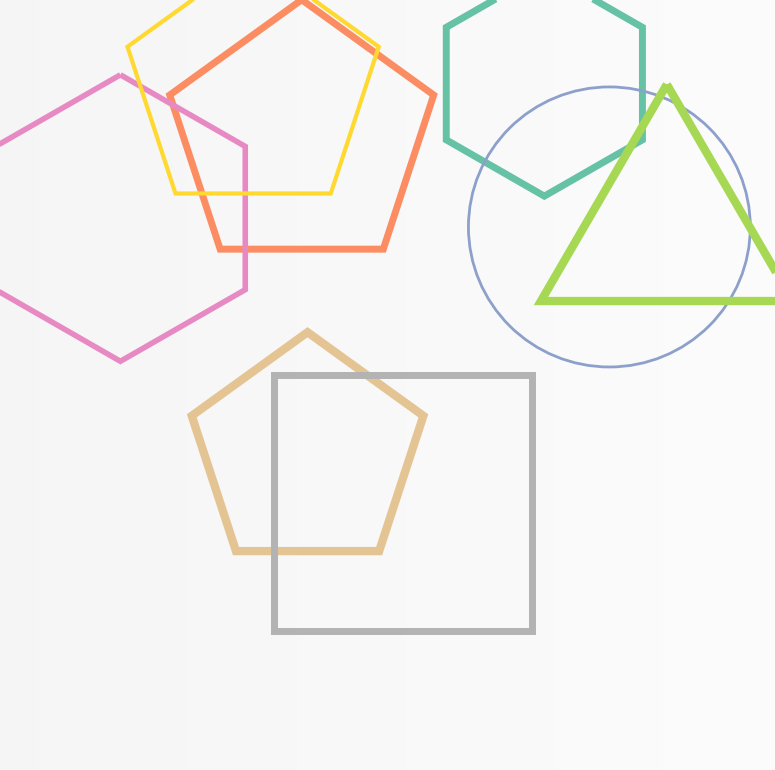[{"shape": "hexagon", "thickness": 2.5, "radius": 0.73, "center": [0.702, 0.891]}, {"shape": "pentagon", "thickness": 2.5, "radius": 0.9, "center": [0.389, 0.821]}, {"shape": "circle", "thickness": 1, "radius": 0.91, "center": [0.786, 0.705]}, {"shape": "hexagon", "thickness": 2, "radius": 0.93, "center": [0.155, 0.717]}, {"shape": "triangle", "thickness": 3, "radius": 0.94, "center": [0.86, 0.703]}, {"shape": "pentagon", "thickness": 1.5, "radius": 0.85, "center": [0.327, 0.887]}, {"shape": "pentagon", "thickness": 3, "radius": 0.79, "center": [0.397, 0.411]}, {"shape": "square", "thickness": 2.5, "radius": 0.83, "center": [0.52, 0.347]}]